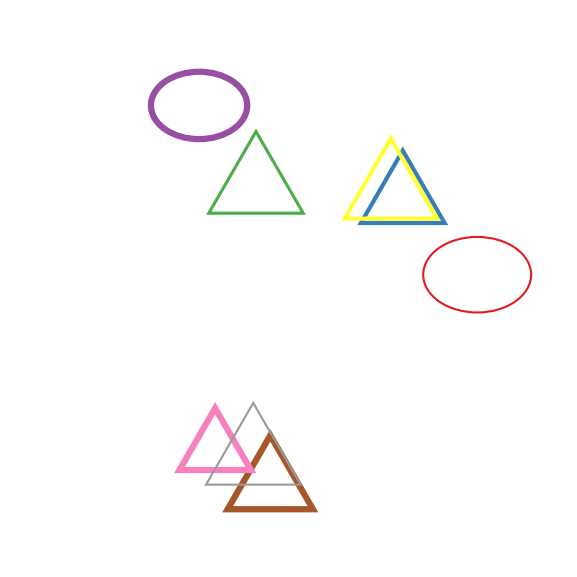[{"shape": "oval", "thickness": 1, "radius": 0.47, "center": [0.826, 0.523]}, {"shape": "triangle", "thickness": 2, "radius": 0.42, "center": [0.697, 0.655]}, {"shape": "triangle", "thickness": 1.5, "radius": 0.47, "center": [0.443, 0.677]}, {"shape": "oval", "thickness": 3, "radius": 0.42, "center": [0.345, 0.817]}, {"shape": "triangle", "thickness": 2, "radius": 0.46, "center": [0.677, 0.667]}, {"shape": "triangle", "thickness": 3, "radius": 0.43, "center": [0.468, 0.16]}, {"shape": "triangle", "thickness": 3, "radius": 0.36, "center": [0.373, 0.221]}, {"shape": "triangle", "thickness": 1, "radius": 0.47, "center": [0.439, 0.207]}]